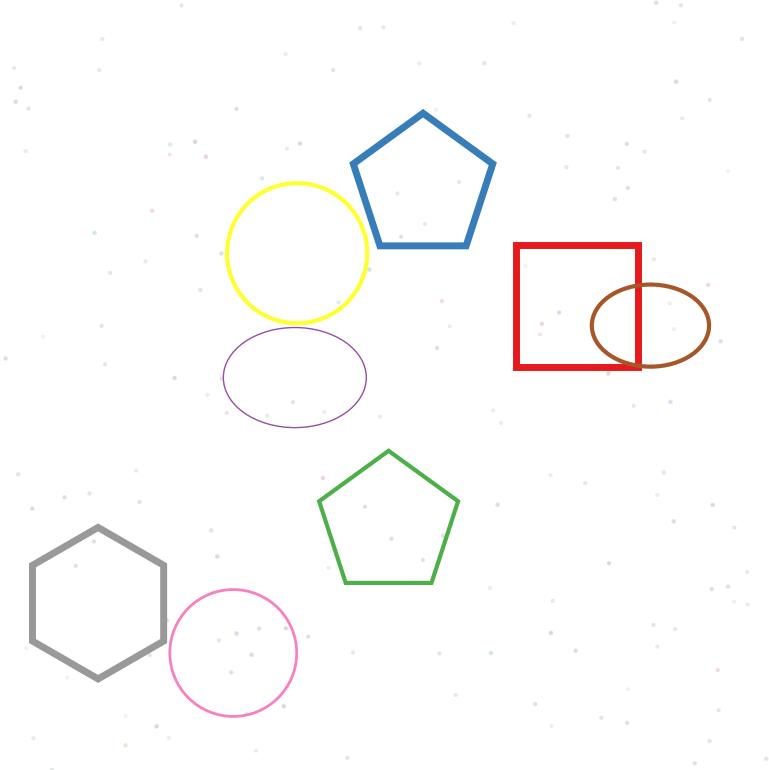[{"shape": "square", "thickness": 2.5, "radius": 0.4, "center": [0.749, 0.603]}, {"shape": "pentagon", "thickness": 2.5, "radius": 0.48, "center": [0.549, 0.758]}, {"shape": "pentagon", "thickness": 1.5, "radius": 0.47, "center": [0.505, 0.32]}, {"shape": "oval", "thickness": 0.5, "radius": 0.46, "center": [0.383, 0.51]}, {"shape": "circle", "thickness": 1.5, "radius": 0.46, "center": [0.386, 0.671]}, {"shape": "oval", "thickness": 1.5, "radius": 0.38, "center": [0.845, 0.577]}, {"shape": "circle", "thickness": 1, "radius": 0.41, "center": [0.303, 0.152]}, {"shape": "hexagon", "thickness": 2.5, "radius": 0.49, "center": [0.127, 0.217]}]